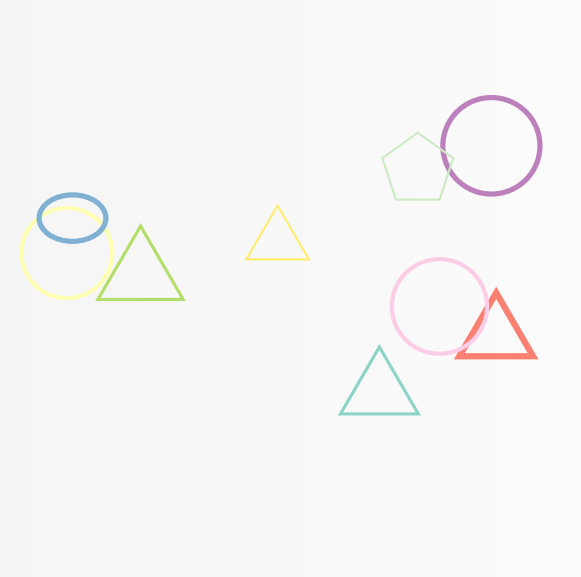[{"shape": "triangle", "thickness": 1.5, "radius": 0.39, "center": [0.653, 0.321]}, {"shape": "circle", "thickness": 2, "radius": 0.39, "center": [0.115, 0.561]}, {"shape": "triangle", "thickness": 3, "radius": 0.37, "center": [0.854, 0.419]}, {"shape": "oval", "thickness": 2.5, "radius": 0.29, "center": [0.125, 0.621]}, {"shape": "triangle", "thickness": 1.5, "radius": 0.42, "center": [0.242, 0.523]}, {"shape": "circle", "thickness": 2, "radius": 0.41, "center": [0.756, 0.468]}, {"shape": "circle", "thickness": 2.5, "radius": 0.42, "center": [0.845, 0.747]}, {"shape": "pentagon", "thickness": 1, "radius": 0.32, "center": [0.719, 0.705]}, {"shape": "triangle", "thickness": 1, "radius": 0.31, "center": [0.478, 0.581]}]